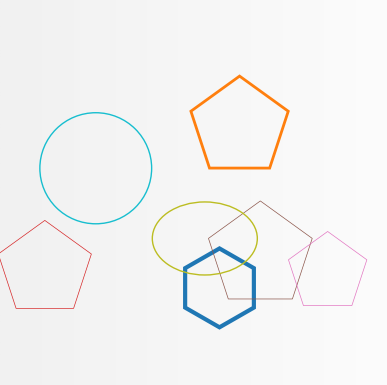[{"shape": "hexagon", "thickness": 3, "radius": 0.51, "center": [0.566, 0.252]}, {"shape": "pentagon", "thickness": 2, "radius": 0.66, "center": [0.618, 0.67]}, {"shape": "pentagon", "thickness": 0.5, "radius": 0.63, "center": [0.116, 0.301]}, {"shape": "pentagon", "thickness": 0.5, "radius": 0.7, "center": [0.672, 0.337]}, {"shape": "pentagon", "thickness": 0.5, "radius": 0.53, "center": [0.846, 0.292]}, {"shape": "oval", "thickness": 1, "radius": 0.68, "center": [0.529, 0.381]}, {"shape": "circle", "thickness": 1, "radius": 0.72, "center": [0.247, 0.563]}]